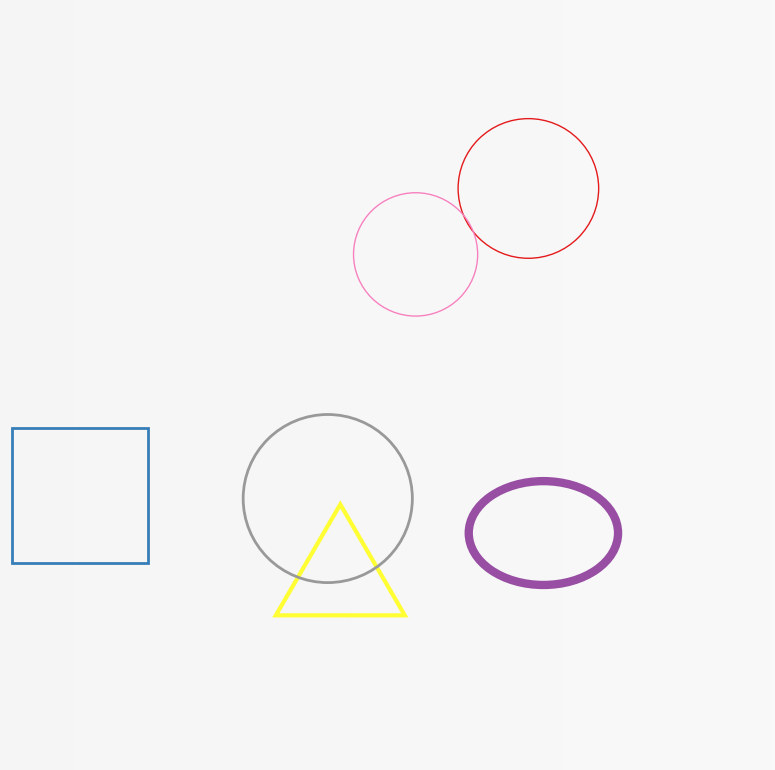[{"shape": "circle", "thickness": 0.5, "radius": 0.45, "center": [0.682, 0.755]}, {"shape": "square", "thickness": 1, "radius": 0.44, "center": [0.103, 0.357]}, {"shape": "oval", "thickness": 3, "radius": 0.48, "center": [0.701, 0.308]}, {"shape": "triangle", "thickness": 1.5, "radius": 0.48, "center": [0.439, 0.249]}, {"shape": "circle", "thickness": 0.5, "radius": 0.4, "center": [0.536, 0.67]}, {"shape": "circle", "thickness": 1, "radius": 0.55, "center": [0.423, 0.353]}]